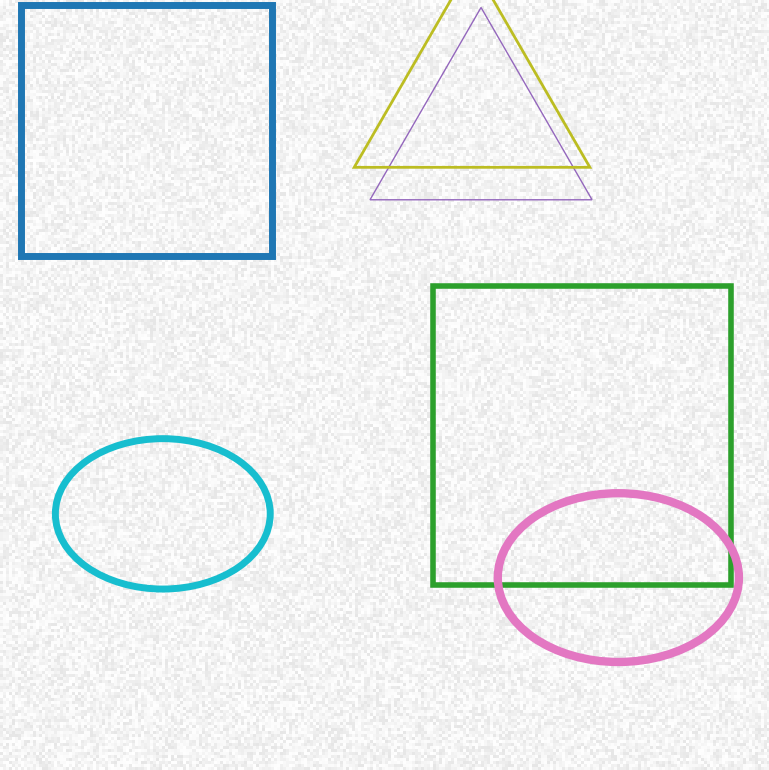[{"shape": "square", "thickness": 2.5, "radius": 0.81, "center": [0.19, 0.831]}, {"shape": "square", "thickness": 2, "radius": 0.97, "center": [0.756, 0.434]}, {"shape": "triangle", "thickness": 0.5, "radius": 0.83, "center": [0.625, 0.824]}, {"shape": "oval", "thickness": 3, "radius": 0.78, "center": [0.803, 0.25]}, {"shape": "triangle", "thickness": 1, "radius": 0.88, "center": [0.613, 0.871]}, {"shape": "oval", "thickness": 2.5, "radius": 0.7, "center": [0.211, 0.333]}]